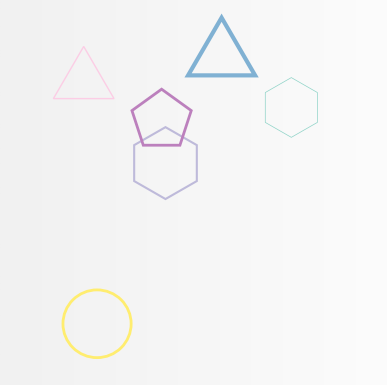[{"shape": "hexagon", "thickness": 0.5, "radius": 0.39, "center": [0.752, 0.721]}, {"shape": "hexagon", "thickness": 1.5, "radius": 0.47, "center": [0.427, 0.576]}, {"shape": "triangle", "thickness": 3, "radius": 0.5, "center": [0.572, 0.854]}, {"shape": "triangle", "thickness": 1, "radius": 0.45, "center": [0.216, 0.789]}, {"shape": "pentagon", "thickness": 2, "radius": 0.4, "center": [0.417, 0.688]}, {"shape": "circle", "thickness": 2, "radius": 0.44, "center": [0.25, 0.159]}]